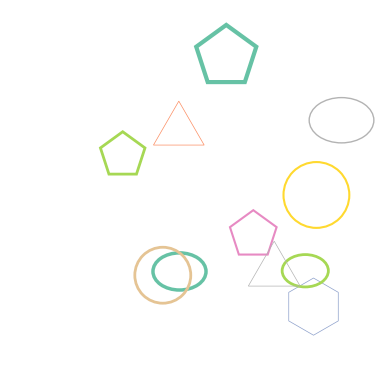[{"shape": "pentagon", "thickness": 3, "radius": 0.41, "center": [0.588, 0.853]}, {"shape": "oval", "thickness": 2.5, "radius": 0.34, "center": [0.466, 0.295]}, {"shape": "triangle", "thickness": 0.5, "radius": 0.38, "center": [0.464, 0.661]}, {"shape": "hexagon", "thickness": 0.5, "radius": 0.37, "center": [0.814, 0.204]}, {"shape": "pentagon", "thickness": 1.5, "radius": 0.32, "center": [0.658, 0.39]}, {"shape": "oval", "thickness": 2, "radius": 0.3, "center": [0.793, 0.297]}, {"shape": "pentagon", "thickness": 2, "radius": 0.3, "center": [0.319, 0.597]}, {"shape": "circle", "thickness": 1.5, "radius": 0.43, "center": [0.822, 0.494]}, {"shape": "circle", "thickness": 2, "radius": 0.36, "center": [0.423, 0.285]}, {"shape": "triangle", "thickness": 0.5, "radius": 0.39, "center": [0.712, 0.296]}, {"shape": "oval", "thickness": 1, "radius": 0.42, "center": [0.887, 0.688]}]